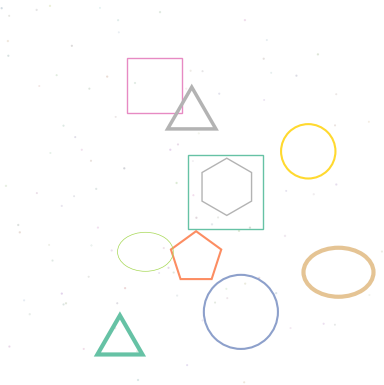[{"shape": "square", "thickness": 1, "radius": 0.48, "center": [0.586, 0.501]}, {"shape": "triangle", "thickness": 3, "radius": 0.34, "center": [0.311, 0.113]}, {"shape": "pentagon", "thickness": 1.5, "radius": 0.34, "center": [0.509, 0.331]}, {"shape": "circle", "thickness": 1.5, "radius": 0.48, "center": [0.626, 0.19]}, {"shape": "square", "thickness": 1, "radius": 0.36, "center": [0.402, 0.779]}, {"shape": "oval", "thickness": 0.5, "radius": 0.36, "center": [0.378, 0.346]}, {"shape": "circle", "thickness": 1.5, "radius": 0.35, "center": [0.801, 0.607]}, {"shape": "oval", "thickness": 3, "radius": 0.45, "center": [0.879, 0.293]}, {"shape": "hexagon", "thickness": 1, "radius": 0.37, "center": [0.589, 0.515]}, {"shape": "triangle", "thickness": 2.5, "radius": 0.36, "center": [0.498, 0.701]}]